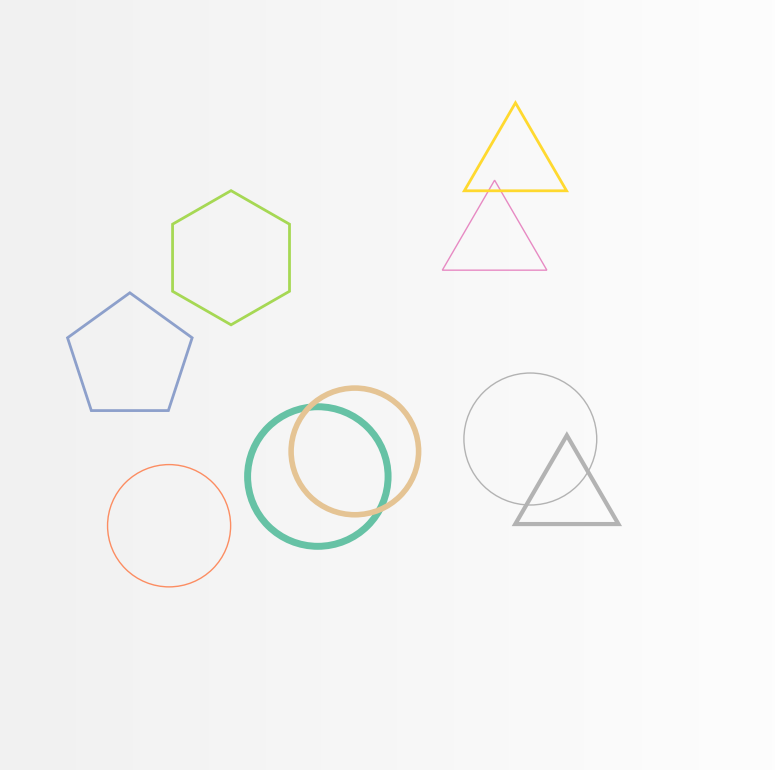[{"shape": "circle", "thickness": 2.5, "radius": 0.45, "center": [0.41, 0.381]}, {"shape": "circle", "thickness": 0.5, "radius": 0.4, "center": [0.218, 0.317]}, {"shape": "pentagon", "thickness": 1, "radius": 0.42, "center": [0.168, 0.535]}, {"shape": "triangle", "thickness": 0.5, "radius": 0.39, "center": [0.638, 0.688]}, {"shape": "hexagon", "thickness": 1, "radius": 0.44, "center": [0.298, 0.665]}, {"shape": "triangle", "thickness": 1, "radius": 0.38, "center": [0.665, 0.79]}, {"shape": "circle", "thickness": 2, "radius": 0.41, "center": [0.458, 0.414]}, {"shape": "triangle", "thickness": 1.5, "radius": 0.38, "center": [0.731, 0.358]}, {"shape": "circle", "thickness": 0.5, "radius": 0.43, "center": [0.684, 0.43]}]